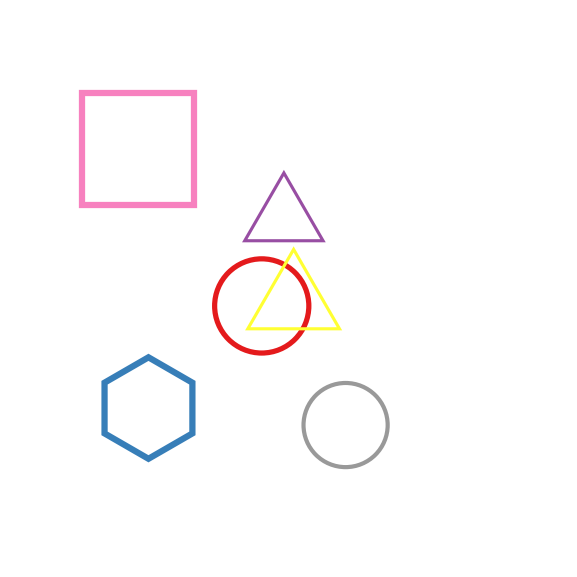[{"shape": "circle", "thickness": 2.5, "radius": 0.41, "center": [0.453, 0.469]}, {"shape": "hexagon", "thickness": 3, "radius": 0.44, "center": [0.257, 0.293]}, {"shape": "triangle", "thickness": 1.5, "radius": 0.39, "center": [0.492, 0.621]}, {"shape": "triangle", "thickness": 1.5, "radius": 0.46, "center": [0.508, 0.476]}, {"shape": "square", "thickness": 3, "radius": 0.48, "center": [0.239, 0.741]}, {"shape": "circle", "thickness": 2, "radius": 0.36, "center": [0.598, 0.263]}]